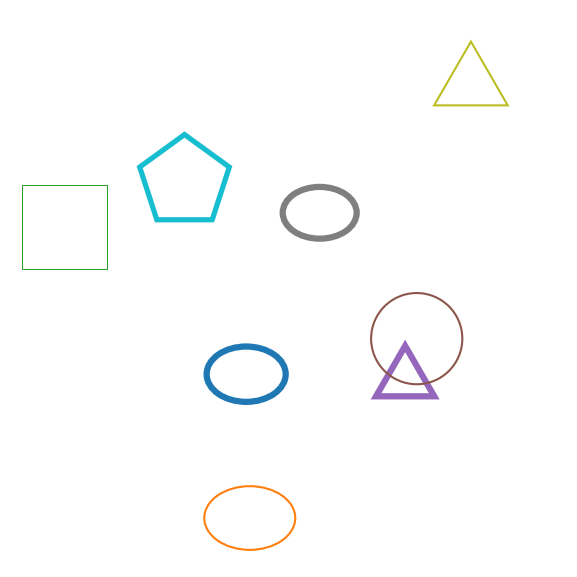[{"shape": "oval", "thickness": 3, "radius": 0.34, "center": [0.426, 0.351]}, {"shape": "oval", "thickness": 1, "radius": 0.39, "center": [0.433, 0.102]}, {"shape": "square", "thickness": 0.5, "radius": 0.37, "center": [0.112, 0.606]}, {"shape": "triangle", "thickness": 3, "radius": 0.29, "center": [0.702, 0.342]}, {"shape": "circle", "thickness": 1, "radius": 0.39, "center": [0.722, 0.413]}, {"shape": "oval", "thickness": 3, "radius": 0.32, "center": [0.554, 0.631]}, {"shape": "triangle", "thickness": 1, "radius": 0.37, "center": [0.815, 0.854]}, {"shape": "pentagon", "thickness": 2.5, "radius": 0.41, "center": [0.32, 0.685]}]